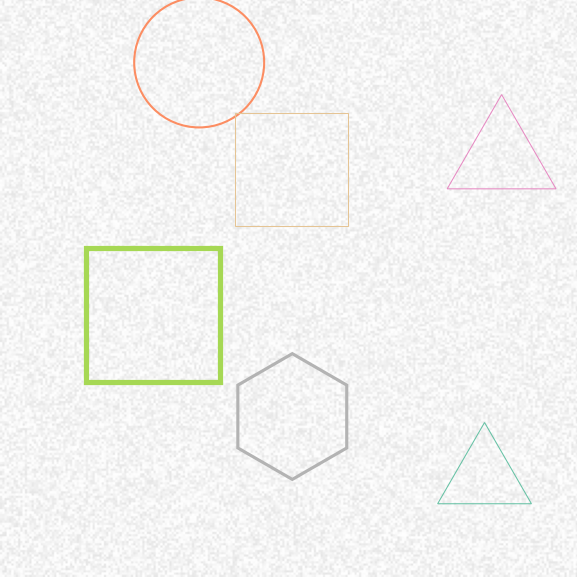[{"shape": "triangle", "thickness": 0.5, "radius": 0.47, "center": [0.839, 0.174]}, {"shape": "circle", "thickness": 1, "radius": 0.56, "center": [0.345, 0.891]}, {"shape": "triangle", "thickness": 0.5, "radius": 0.54, "center": [0.869, 0.727]}, {"shape": "square", "thickness": 2.5, "radius": 0.58, "center": [0.264, 0.454]}, {"shape": "square", "thickness": 0.5, "radius": 0.49, "center": [0.504, 0.706]}, {"shape": "hexagon", "thickness": 1.5, "radius": 0.54, "center": [0.506, 0.278]}]